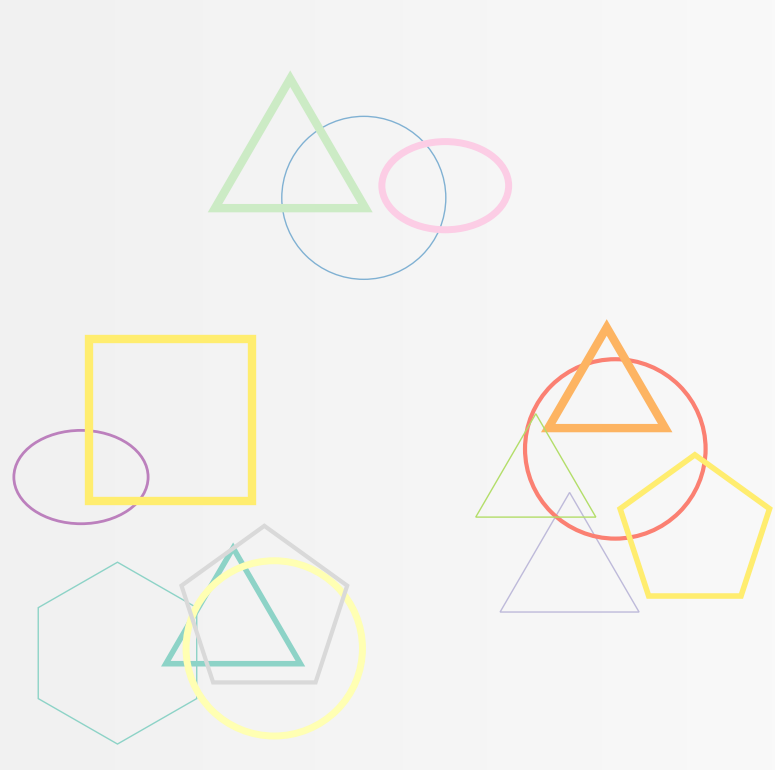[{"shape": "hexagon", "thickness": 0.5, "radius": 0.59, "center": [0.152, 0.152]}, {"shape": "triangle", "thickness": 2, "radius": 0.5, "center": [0.301, 0.188]}, {"shape": "circle", "thickness": 2.5, "radius": 0.57, "center": [0.354, 0.158]}, {"shape": "triangle", "thickness": 0.5, "radius": 0.52, "center": [0.735, 0.257]}, {"shape": "circle", "thickness": 1.5, "radius": 0.58, "center": [0.794, 0.417]}, {"shape": "circle", "thickness": 0.5, "radius": 0.53, "center": [0.469, 0.743]}, {"shape": "triangle", "thickness": 3, "radius": 0.44, "center": [0.783, 0.488]}, {"shape": "triangle", "thickness": 0.5, "radius": 0.45, "center": [0.691, 0.373]}, {"shape": "oval", "thickness": 2.5, "radius": 0.41, "center": [0.575, 0.759]}, {"shape": "pentagon", "thickness": 1.5, "radius": 0.56, "center": [0.341, 0.205]}, {"shape": "oval", "thickness": 1, "radius": 0.43, "center": [0.104, 0.38]}, {"shape": "triangle", "thickness": 3, "radius": 0.56, "center": [0.374, 0.786]}, {"shape": "pentagon", "thickness": 2, "radius": 0.51, "center": [0.897, 0.308]}, {"shape": "square", "thickness": 3, "radius": 0.53, "center": [0.22, 0.454]}]